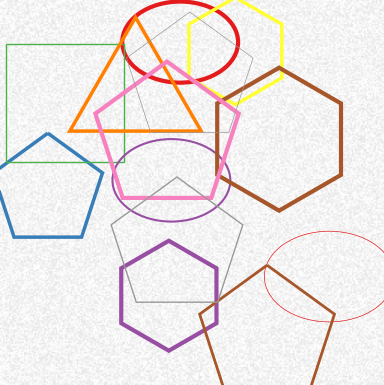[{"shape": "oval", "thickness": 0.5, "radius": 0.84, "center": [0.855, 0.282]}, {"shape": "oval", "thickness": 3, "radius": 0.75, "center": [0.468, 0.891]}, {"shape": "pentagon", "thickness": 2.5, "radius": 0.75, "center": [0.124, 0.505]}, {"shape": "square", "thickness": 1, "radius": 0.77, "center": [0.17, 0.733]}, {"shape": "hexagon", "thickness": 3, "radius": 0.71, "center": [0.439, 0.232]}, {"shape": "oval", "thickness": 1.5, "radius": 0.77, "center": [0.445, 0.532]}, {"shape": "triangle", "thickness": 2.5, "radius": 0.98, "center": [0.352, 0.758]}, {"shape": "hexagon", "thickness": 2.5, "radius": 0.7, "center": [0.611, 0.867]}, {"shape": "pentagon", "thickness": 2, "radius": 0.92, "center": [0.694, 0.127]}, {"shape": "hexagon", "thickness": 3, "radius": 0.93, "center": [0.725, 0.638]}, {"shape": "pentagon", "thickness": 3, "radius": 0.98, "center": [0.434, 0.644]}, {"shape": "pentagon", "thickness": 0.5, "radius": 0.86, "center": [0.493, 0.796]}, {"shape": "pentagon", "thickness": 1, "radius": 0.9, "center": [0.46, 0.361]}]